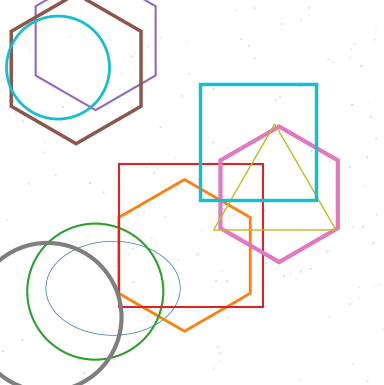[{"shape": "oval", "thickness": 0.5, "radius": 0.87, "center": [0.294, 0.251]}, {"shape": "hexagon", "thickness": 2, "radius": 0.99, "center": [0.479, 0.337]}, {"shape": "circle", "thickness": 1.5, "radius": 0.88, "center": [0.247, 0.243]}, {"shape": "square", "thickness": 1.5, "radius": 0.93, "center": [0.495, 0.389]}, {"shape": "hexagon", "thickness": 1.5, "radius": 0.9, "center": [0.248, 0.894]}, {"shape": "hexagon", "thickness": 2.5, "radius": 0.97, "center": [0.198, 0.821]}, {"shape": "hexagon", "thickness": 3, "radius": 0.88, "center": [0.725, 0.495]}, {"shape": "circle", "thickness": 3, "radius": 0.96, "center": [0.123, 0.176]}, {"shape": "triangle", "thickness": 1, "radius": 0.92, "center": [0.714, 0.494]}, {"shape": "circle", "thickness": 2, "radius": 0.67, "center": [0.151, 0.825]}, {"shape": "square", "thickness": 2.5, "radius": 0.76, "center": [0.67, 0.631]}]